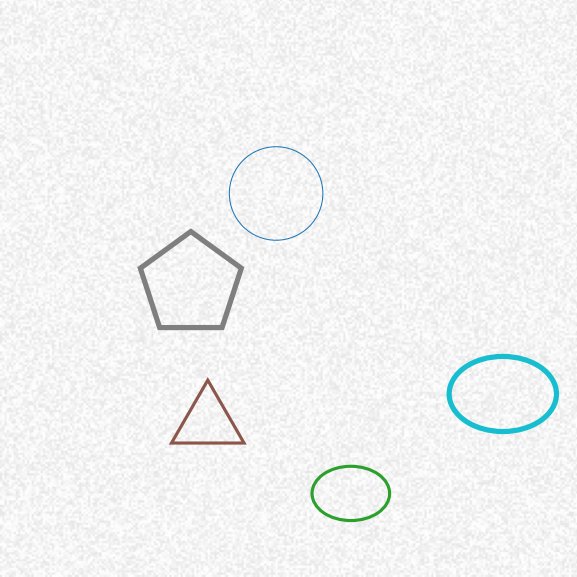[{"shape": "circle", "thickness": 0.5, "radius": 0.4, "center": [0.478, 0.664]}, {"shape": "oval", "thickness": 1.5, "radius": 0.34, "center": [0.607, 0.145]}, {"shape": "triangle", "thickness": 1.5, "radius": 0.36, "center": [0.36, 0.268]}, {"shape": "pentagon", "thickness": 2.5, "radius": 0.46, "center": [0.33, 0.506]}, {"shape": "oval", "thickness": 2.5, "radius": 0.46, "center": [0.871, 0.317]}]